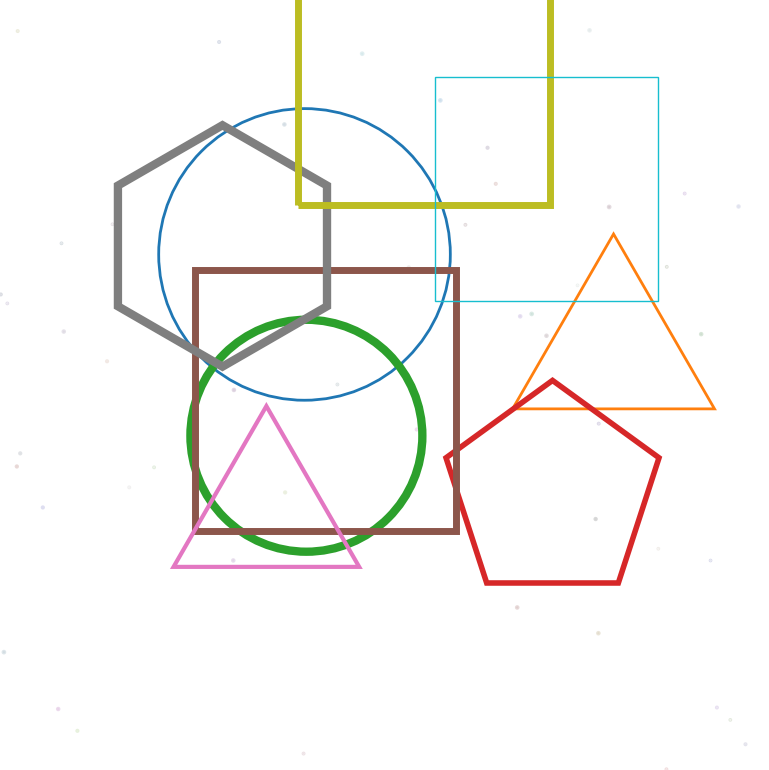[{"shape": "circle", "thickness": 1, "radius": 0.95, "center": [0.395, 0.67]}, {"shape": "triangle", "thickness": 1, "radius": 0.76, "center": [0.797, 0.545]}, {"shape": "circle", "thickness": 3, "radius": 0.75, "center": [0.398, 0.434]}, {"shape": "pentagon", "thickness": 2, "radius": 0.73, "center": [0.718, 0.361]}, {"shape": "square", "thickness": 2.5, "radius": 0.85, "center": [0.423, 0.48]}, {"shape": "triangle", "thickness": 1.5, "radius": 0.7, "center": [0.346, 0.333]}, {"shape": "hexagon", "thickness": 3, "radius": 0.78, "center": [0.289, 0.681]}, {"shape": "square", "thickness": 2.5, "radius": 0.82, "center": [0.551, 0.898]}, {"shape": "square", "thickness": 0.5, "radius": 0.73, "center": [0.71, 0.754]}]